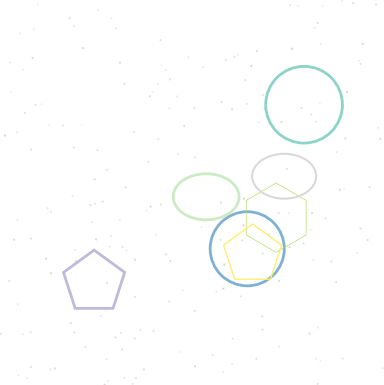[{"shape": "circle", "thickness": 2, "radius": 0.5, "center": [0.79, 0.728]}, {"shape": "pentagon", "thickness": 2, "radius": 0.42, "center": [0.244, 0.267]}, {"shape": "circle", "thickness": 2, "radius": 0.48, "center": [0.642, 0.354]}, {"shape": "hexagon", "thickness": 0.5, "radius": 0.45, "center": [0.717, 0.435]}, {"shape": "oval", "thickness": 1.5, "radius": 0.42, "center": [0.738, 0.542]}, {"shape": "oval", "thickness": 2, "radius": 0.43, "center": [0.535, 0.489]}, {"shape": "pentagon", "thickness": 1, "radius": 0.4, "center": [0.656, 0.339]}]